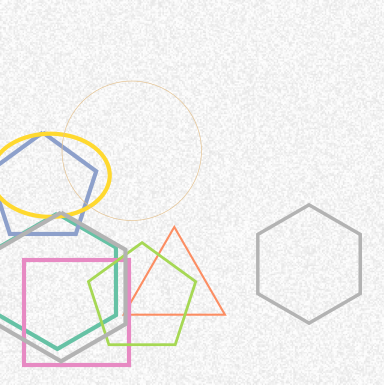[{"shape": "hexagon", "thickness": 3, "radius": 0.88, "center": [0.149, 0.269]}, {"shape": "triangle", "thickness": 1.5, "radius": 0.76, "center": [0.453, 0.259]}, {"shape": "pentagon", "thickness": 3, "radius": 0.73, "center": [0.111, 0.51]}, {"shape": "square", "thickness": 3, "radius": 0.68, "center": [0.199, 0.188]}, {"shape": "pentagon", "thickness": 2, "radius": 0.73, "center": [0.369, 0.223]}, {"shape": "oval", "thickness": 3, "radius": 0.77, "center": [0.131, 0.545]}, {"shape": "circle", "thickness": 0.5, "radius": 0.91, "center": [0.342, 0.608]}, {"shape": "hexagon", "thickness": 3, "radius": 0.97, "center": [0.159, 0.255]}, {"shape": "hexagon", "thickness": 2.5, "radius": 0.77, "center": [0.803, 0.314]}]